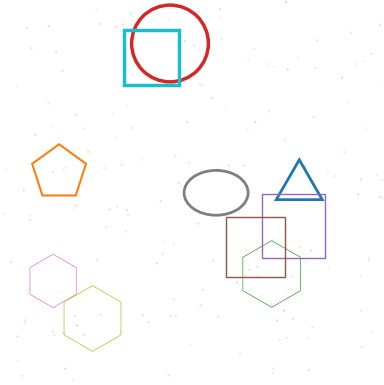[{"shape": "triangle", "thickness": 2, "radius": 0.35, "center": [0.777, 0.516]}, {"shape": "pentagon", "thickness": 1.5, "radius": 0.37, "center": [0.153, 0.552]}, {"shape": "hexagon", "thickness": 0.5, "radius": 0.43, "center": [0.706, 0.288]}, {"shape": "circle", "thickness": 2.5, "radius": 0.5, "center": [0.442, 0.887]}, {"shape": "square", "thickness": 1, "radius": 0.41, "center": [0.762, 0.414]}, {"shape": "square", "thickness": 1, "radius": 0.39, "center": [0.664, 0.36]}, {"shape": "hexagon", "thickness": 0.5, "radius": 0.35, "center": [0.138, 0.27]}, {"shape": "oval", "thickness": 2, "radius": 0.42, "center": [0.561, 0.499]}, {"shape": "hexagon", "thickness": 0.5, "radius": 0.43, "center": [0.24, 0.173]}, {"shape": "square", "thickness": 2.5, "radius": 0.36, "center": [0.393, 0.851]}]